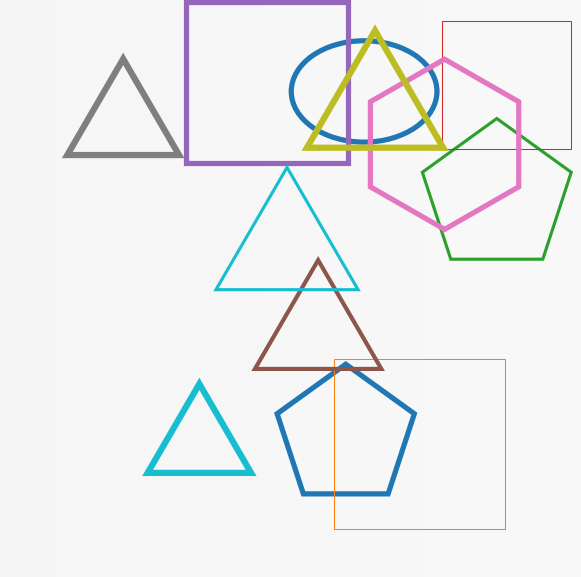[{"shape": "oval", "thickness": 2.5, "radius": 0.63, "center": [0.626, 0.841]}, {"shape": "pentagon", "thickness": 2.5, "radius": 0.62, "center": [0.595, 0.244]}, {"shape": "square", "thickness": 0.5, "radius": 0.73, "center": [0.722, 0.23]}, {"shape": "pentagon", "thickness": 1.5, "radius": 0.67, "center": [0.855, 0.659]}, {"shape": "square", "thickness": 0.5, "radius": 0.55, "center": [0.871, 0.852]}, {"shape": "square", "thickness": 2.5, "radius": 0.7, "center": [0.459, 0.857]}, {"shape": "triangle", "thickness": 2, "radius": 0.63, "center": [0.547, 0.423]}, {"shape": "hexagon", "thickness": 2.5, "radius": 0.74, "center": [0.765, 0.749]}, {"shape": "triangle", "thickness": 3, "radius": 0.55, "center": [0.212, 0.786]}, {"shape": "triangle", "thickness": 3, "radius": 0.68, "center": [0.645, 0.811]}, {"shape": "triangle", "thickness": 3, "radius": 0.51, "center": [0.343, 0.232]}, {"shape": "triangle", "thickness": 1.5, "radius": 0.71, "center": [0.494, 0.568]}]